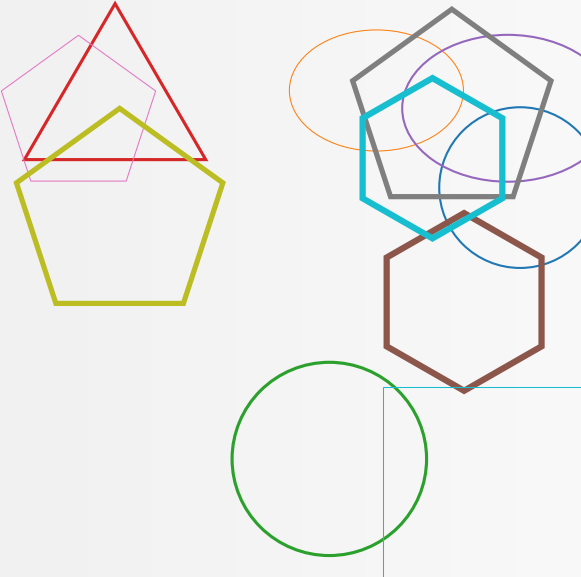[{"shape": "circle", "thickness": 1, "radius": 0.7, "center": [0.895, 0.674]}, {"shape": "oval", "thickness": 0.5, "radius": 0.75, "center": [0.648, 0.842]}, {"shape": "circle", "thickness": 1.5, "radius": 0.84, "center": [0.567, 0.204]}, {"shape": "triangle", "thickness": 1.5, "radius": 0.9, "center": [0.198, 0.813]}, {"shape": "oval", "thickness": 1, "radius": 0.91, "center": [0.874, 0.812]}, {"shape": "hexagon", "thickness": 3, "radius": 0.77, "center": [0.798, 0.476]}, {"shape": "pentagon", "thickness": 0.5, "radius": 0.7, "center": [0.135, 0.798]}, {"shape": "pentagon", "thickness": 2.5, "radius": 0.9, "center": [0.777, 0.804]}, {"shape": "pentagon", "thickness": 2.5, "radius": 0.93, "center": [0.206, 0.625]}, {"shape": "hexagon", "thickness": 3, "radius": 0.69, "center": [0.744, 0.725]}, {"shape": "square", "thickness": 0.5, "radius": 0.93, "center": [0.844, 0.143]}]